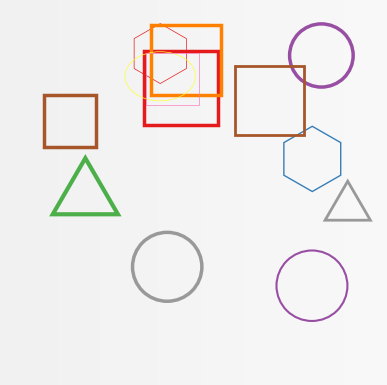[{"shape": "square", "thickness": 2.5, "radius": 0.47, "center": [0.467, 0.771]}, {"shape": "hexagon", "thickness": 0.5, "radius": 0.39, "center": [0.414, 0.861]}, {"shape": "hexagon", "thickness": 1, "radius": 0.42, "center": [0.806, 0.587]}, {"shape": "triangle", "thickness": 3, "radius": 0.49, "center": [0.22, 0.492]}, {"shape": "circle", "thickness": 1.5, "radius": 0.46, "center": [0.805, 0.258]}, {"shape": "circle", "thickness": 2.5, "radius": 0.41, "center": [0.829, 0.856]}, {"shape": "square", "thickness": 2.5, "radius": 0.46, "center": [0.48, 0.844]}, {"shape": "oval", "thickness": 0.5, "radius": 0.46, "center": [0.414, 0.802]}, {"shape": "square", "thickness": 2.5, "radius": 0.34, "center": [0.18, 0.685]}, {"shape": "square", "thickness": 2, "radius": 0.45, "center": [0.695, 0.74]}, {"shape": "square", "thickness": 0.5, "radius": 0.34, "center": [0.445, 0.794]}, {"shape": "triangle", "thickness": 2, "radius": 0.34, "center": [0.897, 0.462]}, {"shape": "circle", "thickness": 2.5, "radius": 0.45, "center": [0.431, 0.307]}]